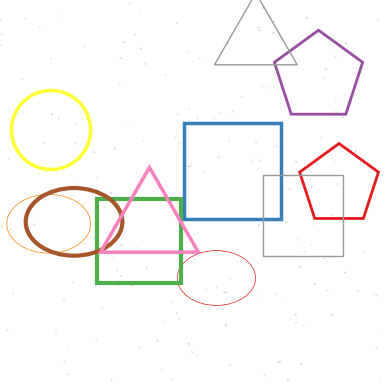[{"shape": "pentagon", "thickness": 2, "radius": 0.54, "center": [0.881, 0.52]}, {"shape": "oval", "thickness": 0.5, "radius": 0.51, "center": [0.562, 0.278]}, {"shape": "square", "thickness": 2.5, "radius": 0.63, "center": [0.604, 0.556]}, {"shape": "square", "thickness": 3, "radius": 0.55, "center": [0.36, 0.374]}, {"shape": "pentagon", "thickness": 2, "radius": 0.6, "center": [0.827, 0.801]}, {"shape": "oval", "thickness": 0.5, "radius": 0.54, "center": [0.127, 0.419]}, {"shape": "circle", "thickness": 2.5, "radius": 0.51, "center": [0.133, 0.663]}, {"shape": "oval", "thickness": 3, "radius": 0.63, "center": [0.192, 0.424]}, {"shape": "triangle", "thickness": 2.5, "radius": 0.73, "center": [0.388, 0.418]}, {"shape": "square", "thickness": 1, "radius": 0.52, "center": [0.787, 0.441]}, {"shape": "triangle", "thickness": 1, "radius": 0.62, "center": [0.665, 0.894]}]